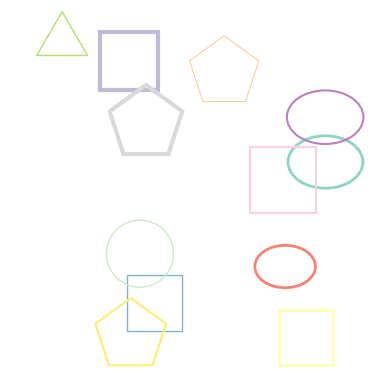[{"shape": "oval", "thickness": 2, "radius": 0.49, "center": [0.845, 0.579]}, {"shape": "square", "thickness": 2, "radius": 0.36, "center": [0.795, 0.124]}, {"shape": "square", "thickness": 3, "radius": 0.38, "center": [0.334, 0.842]}, {"shape": "oval", "thickness": 2, "radius": 0.39, "center": [0.741, 0.308]}, {"shape": "square", "thickness": 1, "radius": 0.36, "center": [0.401, 0.213]}, {"shape": "pentagon", "thickness": 0.5, "radius": 0.47, "center": [0.582, 0.813]}, {"shape": "triangle", "thickness": 1, "radius": 0.38, "center": [0.161, 0.894]}, {"shape": "square", "thickness": 1.5, "radius": 0.43, "center": [0.735, 0.532]}, {"shape": "pentagon", "thickness": 3, "radius": 0.5, "center": [0.379, 0.68]}, {"shape": "oval", "thickness": 1.5, "radius": 0.5, "center": [0.845, 0.696]}, {"shape": "circle", "thickness": 1, "radius": 0.44, "center": [0.364, 0.341]}, {"shape": "pentagon", "thickness": 1.5, "radius": 0.48, "center": [0.34, 0.129]}]